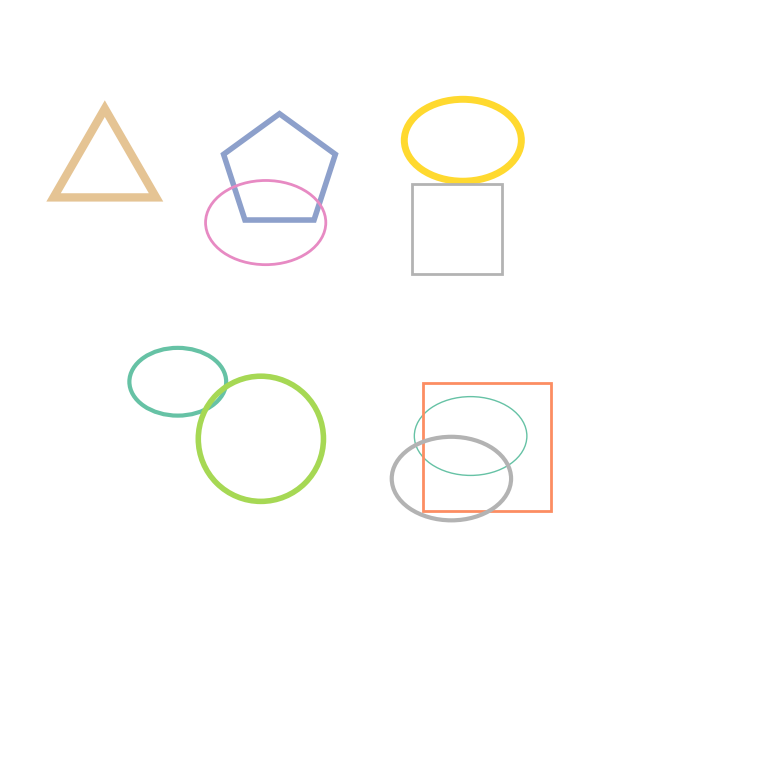[{"shape": "oval", "thickness": 0.5, "radius": 0.37, "center": [0.611, 0.434]}, {"shape": "oval", "thickness": 1.5, "radius": 0.31, "center": [0.231, 0.504]}, {"shape": "square", "thickness": 1, "radius": 0.42, "center": [0.632, 0.42]}, {"shape": "pentagon", "thickness": 2, "radius": 0.38, "center": [0.363, 0.776]}, {"shape": "oval", "thickness": 1, "radius": 0.39, "center": [0.345, 0.711]}, {"shape": "circle", "thickness": 2, "radius": 0.41, "center": [0.339, 0.43]}, {"shape": "oval", "thickness": 2.5, "radius": 0.38, "center": [0.601, 0.818]}, {"shape": "triangle", "thickness": 3, "radius": 0.38, "center": [0.136, 0.782]}, {"shape": "oval", "thickness": 1.5, "radius": 0.39, "center": [0.586, 0.378]}, {"shape": "square", "thickness": 1, "radius": 0.29, "center": [0.593, 0.702]}]